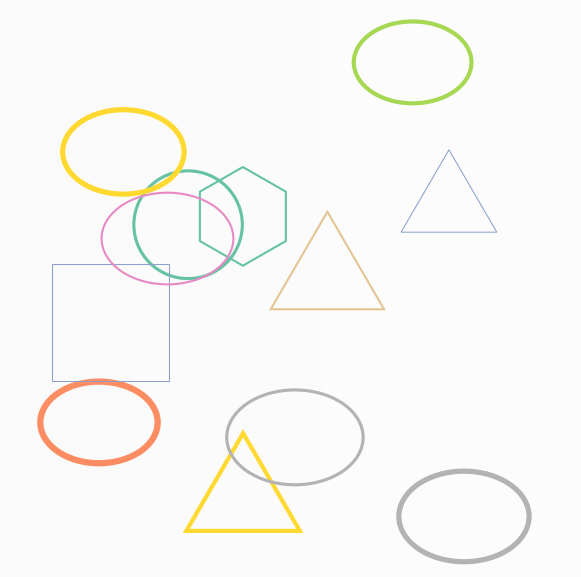[{"shape": "hexagon", "thickness": 1, "radius": 0.43, "center": [0.418, 0.624]}, {"shape": "circle", "thickness": 1.5, "radius": 0.47, "center": [0.324, 0.61]}, {"shape": "oval", "thickness": 3, "radius": 0.5, "center": [0.17, 0.268]}, {"shape": "square", "thickness": 0.5, "radius": 0.51, "center": [0.19, 0.44]}, {"shape": "triangle", "thickness": 0.5, "radius": 0.48, "center": [0.772, 0.645]}, {"shape": "oval", "thickness": 1, "radius": 0.57, "center": [0.288, 0.586]}, {"shape": "oval", "thickness": 2, "radius": 0.51, "center": [0.71, 0.891]}, {"shape": "triangle", "thickness": 2, "radius": 0.56, "center": [0.418, 0.136]}, {"shape": "oval", "thickness": 2.5, "radius": 0.52, "center": [0.212, 0.736]}, {"shape": "triangle", "thickness": 1, "radius": 0.56, "center": [0.563, 0.52]}, {"shape": "oval", "thickness": 2.5, "radius": 0.56, "center": [0.798, 0.105]}, {"shape": "oval", "thickness": 1.5, "radius": 0.59, "center": [0.507, 0.242]}]